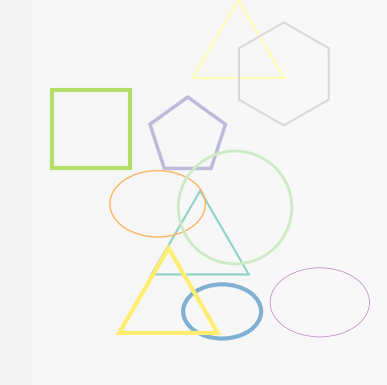[{"shape": "triangle", "thickness": 1.5, "radius": 0.72, "center": [0.517, 0.36]}, {"shape": "triangle", "thickness": 1.5, "radius": 0.68, "center": [0.615, 0.865]}, {"shape": "pentagon", "thickness": 2.5, "radius": 0.51, "center": [0.484, 0.645]}, {"shape": "oval", "thickness": 3, "radius": 0.5, "center": [0.573, 0.191]}, {"shape": "oval", "thickness": 1, "radius": 0.62, "center": [0.407, 0.471]}, {"shape": "square", "thickness": 3, "radius": 0.51, "center": [0.235, 0.664]}, {"shape": "hexagon", "thickness": 1.5, "radius": 0.67, "center": [0.733, 0.808]}, {"shape": "oval", "thickness": 0.5, "radius": 0.64, "center": [0.825, 0.215]}, {"shape": "circle", "thickness": 2, "radius": 0.73, "center": [0.607, 0.461]}, {"shape": "triangle", "thickness": 3, "radius": 0.73, "center": [0.435, 0.209]}]